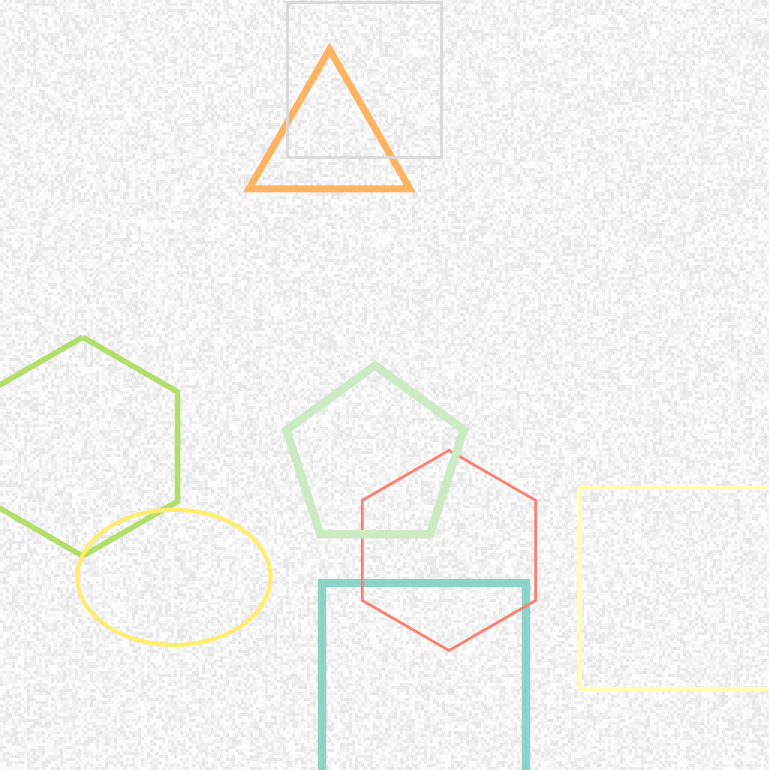[{"shape": "square", "thickness": 3, "radius": 0.66, "center": [0.551, 0.11]}, {"shape": "square", "thickness": 1.5, "radius": 0.65, "center": [0.884, 0.236]}, {"shape": "hexagon", "thickness": 1, "radius": 0.65, "center": [0.583, 0.285]}, {"shape": "triangle", "thickness": 2.5, "radius": 0.6, "center": [0.428, 0.815]}, {"shape": "hexagon", "thickness": 2, "radius": 0.71, "center": [0.107, 0.42]}, {"shape": "square", "thickness": 1, "radius": 0.5, "center": [0.473, 0.897]}, {"shape": "pentagon", "thickness": 3, "radius": 0.61, "center": [0.487, 0.404]}, {"shape": "oval", "thickness": 1.5, "radius": 0.63, "center": [0.226, 0.25]}]